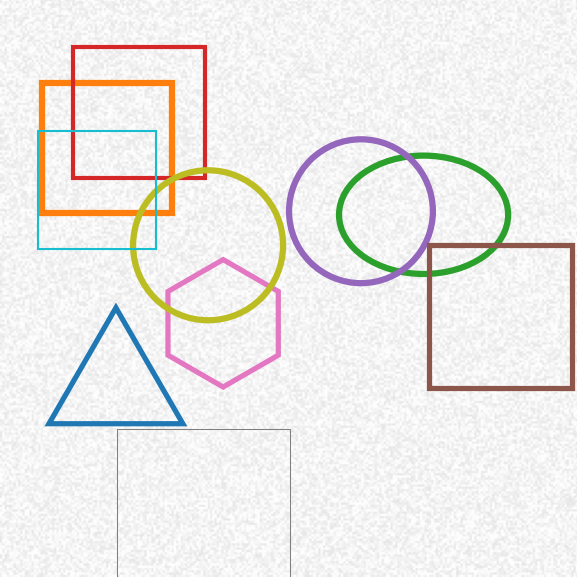[{"shape": "triangle", "thickness": 2.5, "radius": 0.67, "center": [0.201, 0.332]}, {"shape": "square", "thickness": 3, "radius": 0.56, "center": [0.186, 0.743]}, {"shape": "oval", "thickness": 3, "radius": 0.73, "center": [0.733, 0.627]}, {"shape": "square", "thickness": 2, "radius": 0.57, "center": [0.241, 0.804]}, {"shape": "circle", "thickness": 3, "radius": 0.62, "center": [0.625, 0.633]}, {"shape": "square", "thickness": 2.5, "radius": 0.62, "center": [0.867, 0.451]}, {"shape": "hexagon", "thickness": 2.5, "radius": 0.55, "center": [0.386, 0.439]}, {"shape": "square", "thickness": 0.5, "radius": 0.75, "center": [0.352, 0.107]}, {"shape": "circle", "thickness": 3, "radius": 0.65, "center": [0.36, 0.574]}, {"shape": "square", "thickness": 1, "radius": 0.51, "center": [0.168, 0.671]}]